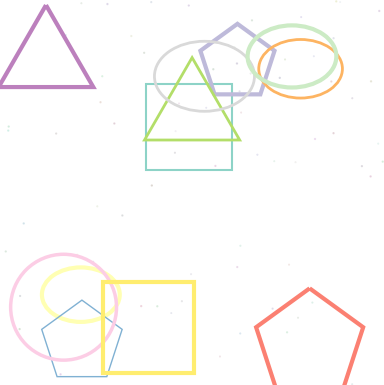[{"shape": "square", "thickness": 1.5, "radius": 0.56, "center": [0.491, 0.67]}, {"shape": "oval", "thickness": 3, "radius": 0.51, "center": [0.21, 0.235]}, {"shape": "pentagon", "thickness": 3, "radius": 0.51, "center": [0.617, 0.837]}, {"shape": "pentagon", "thickness": 3, "radius": 0.73, "center": [0.804, 0.105]}, {"shape": "pentagon", "thickness": 1, "radius": 0.55, "center": [0.213, 0.111]}, {"shape": "oval", "thickness": 2, "radius": 0.54, "center": [0.781, 0.821]}, {"shape": "triangle", "thickness": 2, "radius": 0.71, "center": [0.499, 0.708]}, {"shape": "circle", "thickness": 2.5, "radius": 0.69, "center": [0.165, 0.202]}, {"shape": "oval", "thickness": 2, "radius": 0.65, "center": [0.531, 0.802]}, {"shape": "triangle", "thickness": 3, "radius": 0.71, "center": [0.119, 0.845]}, {"shape": "oval", "thickness": 3, "radius": 0.58, "center": [0.758, 0.853]}, {"shape": "square", "thickness": 3, "radius": 0.59, "center": [0.386, 0.15]}]